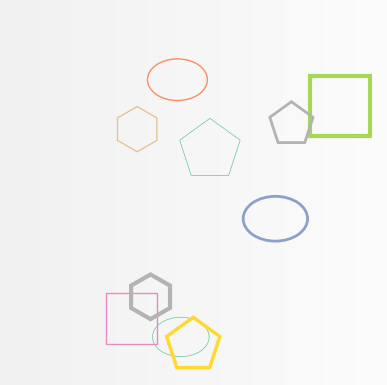[{"shape": "oval", "thickness": 0.5, "radius": 0.37, "center": [0.467, 0.125]}, {"shape": "pentagon", "thickness": 0.5, "radius": 0.41, "center": [0.542, 0.611]}, {"shape": "oval", "thickness": 1, "radius": 0.39, "center": [0.458, 0.793]}, {"shape": "oval", "thickness": 2, "radius": 0.42, "center": [0.711, 0.432]}, {"shape": "square", "thickness": 1, "radius": 0.33, "center": [0.34, 0.173]}, {"shape": "square", "thickness": 3, "radius": 0.39, "center": [0.878, 0.725]}, {"shape": "pentagon", "thickness": 2.5, "radius": 0.36, "center": [0.499, 0.104]}, {"shape": "hexagon", "thickness": 1, "radius": 0.29, "center": [0.354, 0.665]}, {"shape": "pentagon", "thickness": 2, "radius": 0.29, "center": [0.752, 0.677]}, {"shape": "hexagon", "thickness": 3, "radius": 0.29, "center": [0.389, 0.229]}]